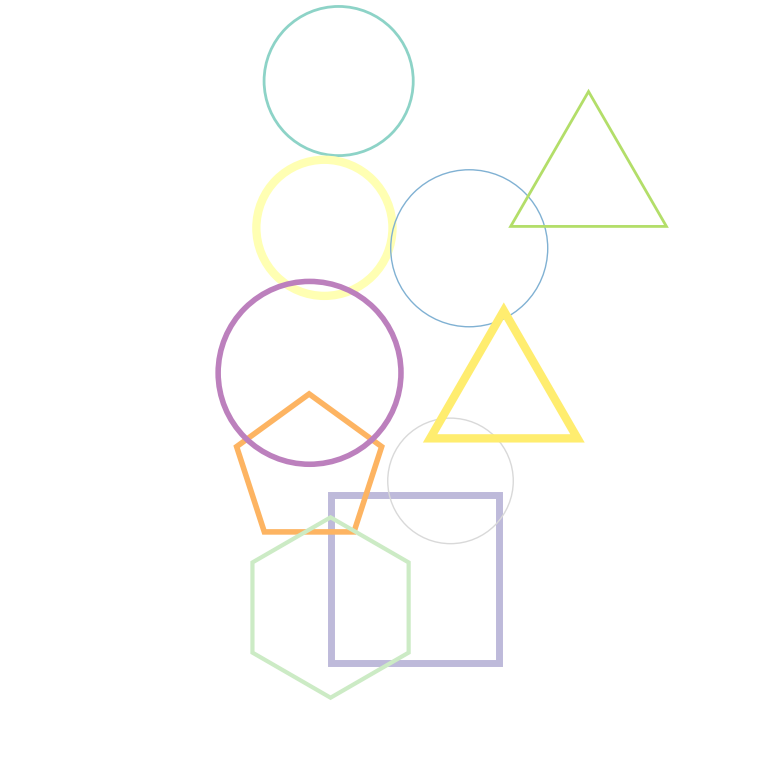[{"shape": "circle", "thickness": 1, "radius": 0.48, "center": [0.44, 0.895]}, {"shape": "circle", "thickness": 3, "radius": 0.44, "center": [0.421, 0.704]}, {"shape": "square", "thickness": 2.5, "radius": 0.54, "center": [0.539, 0.248]}, {"shape": "circle", "thickness": 0.5, "radius": 0.51, "center": [0.609, 0.678]}, {"shape": "pentagon", "thickness": 2, "radius": 0.5, "center": [0.401, 0.389]}, {"shape": "triangle", "thickness": 1, "radius": 0.58, "center": [0.764, 0.764]}, {"shape": "circle", "thickness": 0.5, "radius": 0.41, "center": [0.585, 0.375]}, {"shape": "circle", "thickness": 2, "radius": 0.59, "center": [0.402, 0.516]}, {"shape": "hexagon", "thickness": 1.5, "radius": 0.59, "center": [0.429, 0.211]}, {"shape": "triangle", "thickness": 3, "radius": 0.55, "center": [0.654, 0.486]}]